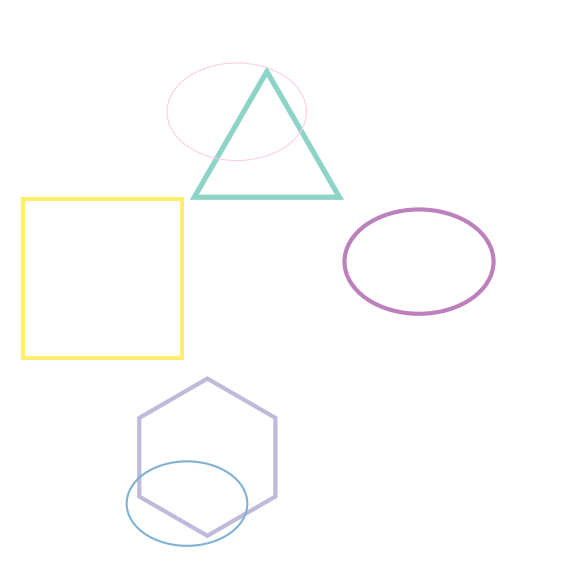[{"shape": "triangle", "thickness": 2.5, "radius": 0.73, "center": [0.462, 0.73]}, {"shape": "hexagon", "thickness": 2, "radius": 0.68, "center": [0.359, 0.207]}, {"shape": "oval", "thickness": 1, "radius": 0.52, "center": [0.324, 0.127]}, {"shape": "oval", "thickness": 0.5, "radius": 0.6, "center": [0.41, 0.806]}, {"shape": "oval", "thickness": 2, "radius": 0.65, "center": [0.726, 0.546]}, {"shape": "square", "thickness": 2, "radius": 0.69, "center": [0.177, 0.517]}]